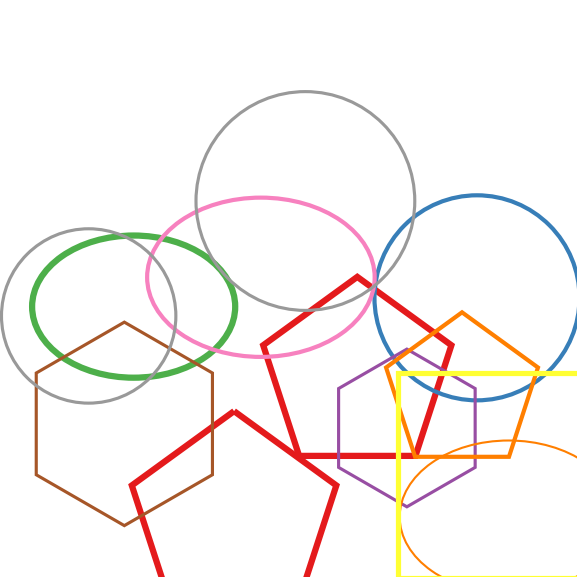[{"shape": "pentagon", "thickness": 3, "radius": 0.93, "center": [0.405, 0.101]}, {"shape": "pentagon", "thickness": 3, "radius": 0.86, "center": [0.619, 0.348]}, {"shape": "circle", "thickness": 2, "radius": 0.89, "center": [0.826, 0.483]}, {"shape": "oval", "thickness": 3, "radius": 0.88, "center": [0.231, 0.468]}, {"shape": "hexagon", "thickness": 1.5, "radius": 0.68, "center": [0.705, 0.258]}, {"shape": "pentagon", "thickness": 2, "radius": 0.69, "center": [0.8, 0.32]}, {"shape": "oval", "thickness": 1, "radius": 0.94, "center": [0.881, 0.104]}, {"shape": "square", "thickness": 2.5, "radius": 0.89, "center": [0.867, 0.176]}, {"shape": "hexagon", "thickness": 1.5, "radius": 0.88, "center": [0.215, 0.265]}, {"shape": "oval", "thickness": 2, "radius": 0.98, "center": [0.452, 0.519]}, {"shape": "circle", "thickness": 1.5, "radius": 0.75, "center": [0.154, 0.452]}, {"shape": "circle", "thickness": 1.5, "radius": 0.95, "center": [0.529, 0.651]}]